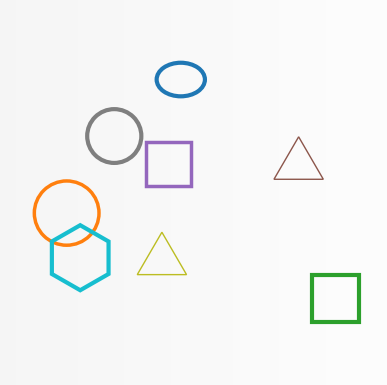[{"shape": "oval", "thickness": 3, "radius": 0.31, "center": [0.467, 0.793]}, {"shape": "circle", "thickness": 2.5, "radius": 0.42, "center": [0.172, 0.447]}, {"shape": "square", "thickness": 3, "radius": 0.3, "center": [0.866, 0.225]}, {"shape": "square", "thickness": 2.5, "radius": 0.29, "center": [0.434, 0.574]}, {"shape": "triangle", "thickness": 1, "radius": 0.37, "center": [0.771, 0.571]}, {"shape": "circle", "thickness": 3, "radius": 0.35, "center": [0.295, 0.647]}, {"shape": "triangle", "thickness": 1, "radius": 0.37, "center": [0.418, 0.323]}, {"shape": "hexagon", "thickness": 3, "radius": 0.42, "center": [0.207, 0.331]}]